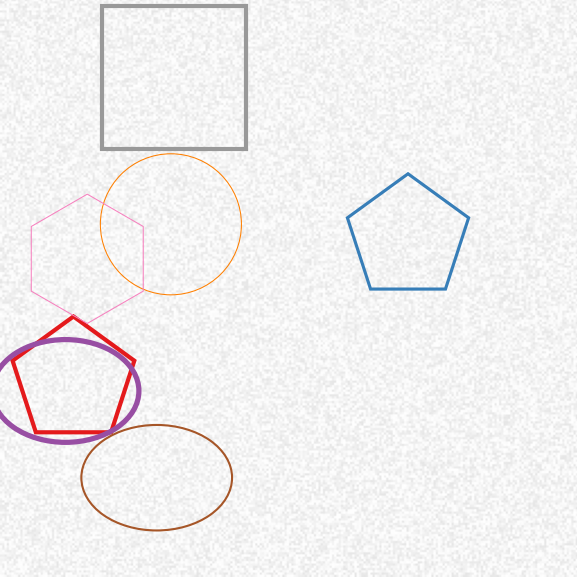[{"shape": "pentagon", "thickness": 2, "radius": 0.55, "center": [0.127, 0.34]}, {"shape": "pentagon", "thickness": 1.5, "radius": 0.55, "center": [0.707, 0.588]}, {"shape": "oval", "thickness": 2.5, "radius": 0.64, "center": [0.113, 0.322]}, {"shape": "circle", "thickness": 0.5, "radius": 0.61, "center": [0.296, 0.611]}, {"shape": "oval", "thickness": 1, "radius": 0.65, "center": [0.271, 0.172]}, {"shape": "hexagon", "thickness": 0.5, "radius": 0.56, "center": [0.151, 0.551]}, {"shape": "square", "thickness": 2, "radius": 0.62, "center": [0.301, 0.865]}]